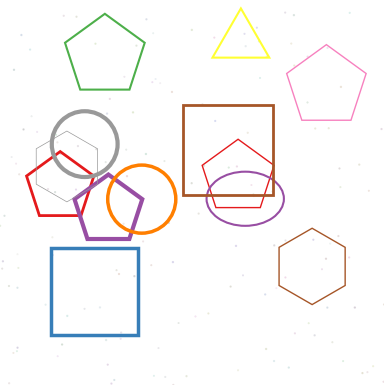[{"shape": "pentagon", "thickness": 2, "radius": 0.46, "center": [0.156, 0.514]}, {"shape": "pentagon", "thickness": 1, "radius": 0.49, "center": [0.618, 0.54]}, {"shape": "square", "thickness": 2.5, "radius": 0.56, "center": [0.245, 0.242]}, {"shape": "pentagon", "thickness": 1.5, "radius": 0.54, "center": [0.272, 0.855]}, {"shape": "oval", "thickness": 1.5, "radius": 0.5, "center": [0.637, 0.484]}, {"shape": "pentagon", "thickness": 3, "radius": 0.46, "center": [0.282, 0.454]}, {"shape": "circle", "thickness": 2.5, "radius": 0.44, "center": [0.368, 0.483]}, {"shape": "triangle", "thickness": 1.5, "radius": 0.43, "center": [0.626, 0.893]}, {"shape": "square", "thickness": 2, "radius": 0.59, "center": [0.592, 0.61]}, {"shape": "hexagon", "thickness": 1, "radius": 0.5, "center": [0.811, 0.308]}, {"shape": "pentagon", "thickness": 1, "radius": 0.54, "center": [0.848, 0.776]}, {"shape": "circle", "thickness": 3, "radius": 0.43, "center": [0.22, 0.626]}, {"shape": "hexagon", "thickness": 0.5, "radius": 0.46, "center": [0.174, 0.568]}]